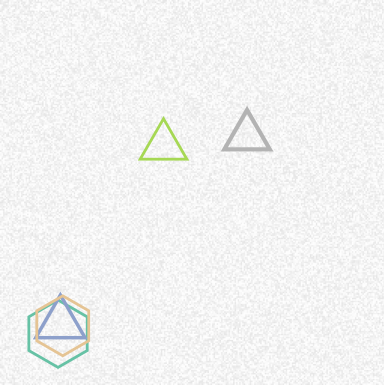[{"shape": "hexagon", "thickness": 2, "radius": 0.44, "center": [0.151, 0.133]}, {"shape": "triangle", "thickness": 2.5, "radius": 0.37, "center": [0.157, 0.16]}, {"shape": "triangle", "thickness": 2, "radius": 0.35, "center": [0.425, 0.622]}, {"shape": "hexagon", "thickness": 2, "radius": 0.39, "center": [0.163, 0.154]}, {"shape": "triangle", "thickness": 3, "radius": 0.34, "center": [0.642, 0.646]}]